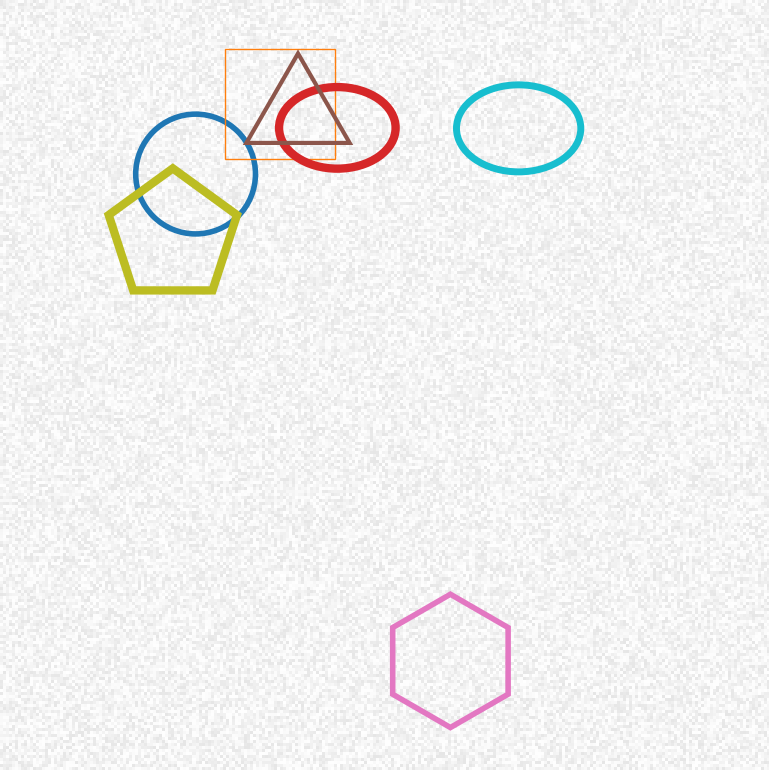[{"shape": "circle", "thickness": 2, "radius": 0.39, "center": [0.254, 0.774]}, {"shape": "square", "thickness": 0.5, "radius": 0.36, "center": [0.364, 0.865]}, {"shape": "oval", "thickness": 3, "radius": 0.38, "center": [0.438, 0.834]}, {"shape": "triangle", "thickness": 1.5, "radius": 0.39, "center": [0.387, 0.853]}, {"shape": "hexagon", "thickness": 2, "radius": 0.43, "center": [0.585, 0.142]}, {"shape": "pentagon", "thickness": 3, "radius": 0.44, "center": [0.224, 0.694]}, {"shape": "oval", "thickness": 2.5, "radius": 0.4, "center": [0.674, 0.833]}]